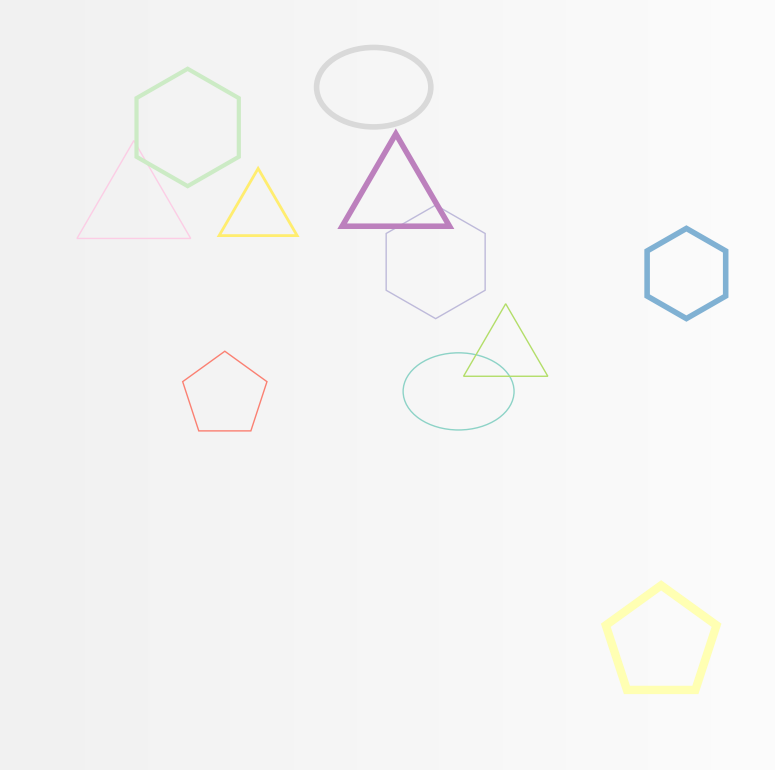[{"shape": "oval", "thickness": 0.5, "radius": 0.36, "center": [0.592, 0.492]}, {"shape": "pentagon", "thickness": 3, "radius": 0.38, "center": [0.853, 0.165]}, {"shape": "hexagon", "thickness": 0.5, "radius": 0.37, "center": [0.562, 0.66]}, {"shape": "pentagon", "thickness": 0.5, "radius": 0.29, "center": [0.29, 0.487]}, {"shape": "hexagon", "thickness": 2, "radius": 0.29, "center": [0.886, 0.645]}, {"shape": "triangle", "thickness": 0.5, "radius": 0.31, "center": [0.653, 0.543]}, {"shape": "triangle", "thickness": 0.5, "radius": 0.42, "center": [0.173, 0.733]}, {"shape": "oval", "thickness": 2, "radius": 0.37, "center": [0.482, 0.887]}, {"shape": "triangle", "thickness": 2, "radius": 0.4, "center": [0.511, 0.746]}, {"shape": "hexagon", "thickness": 1.5, "radius": 0.38, "center": [0.242, 0.834]}, {"shape": "triangle", "thickness": 1, "radius": 0.29, "center": [0.333, 0.723]}]